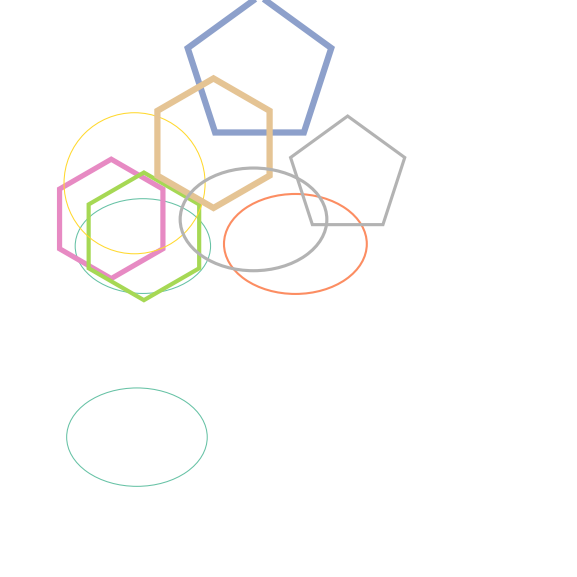[{"shape": "oval", "thickness": 0.5, "radius": 0.61, "center": [0.237, 0.242]}, {"shape": "oval", "thickness": 0.5, "radius": 0.59, "center": [0.247, 0.573]}, {"shape": "oval", "thickness": 1, "radius": 0.62, "center": [0.512, 0.577]}, {"shape": "pentagon", "thickness": 3, "radius": 0.65, "center": [0.449, 0.875]}, {"shape": "hexagon", "thickness": 2.5, "radius": 0.52, "center": [0.193, 0.62]}, {"shape": "hexagon", "thickness": 2, "radius": 0.55, "center": [0.249, 0.59]}, {"shape": "circle", "thickness": 0.5, "radius": 0.61, "center": [0.233, 0.682]}, {"shape": "hexagon", "thickness": 3, "radius": 0.56, "center": [0.37, 0.751]}, {"shape": "oval", "thickness": 1.5, "radius": 0.63, "center": [0.439, 0.619]}, {"shape": "pentagon", "thickness": 1.5, "radius": 0.52, "center": [0.602, 0.694]}]